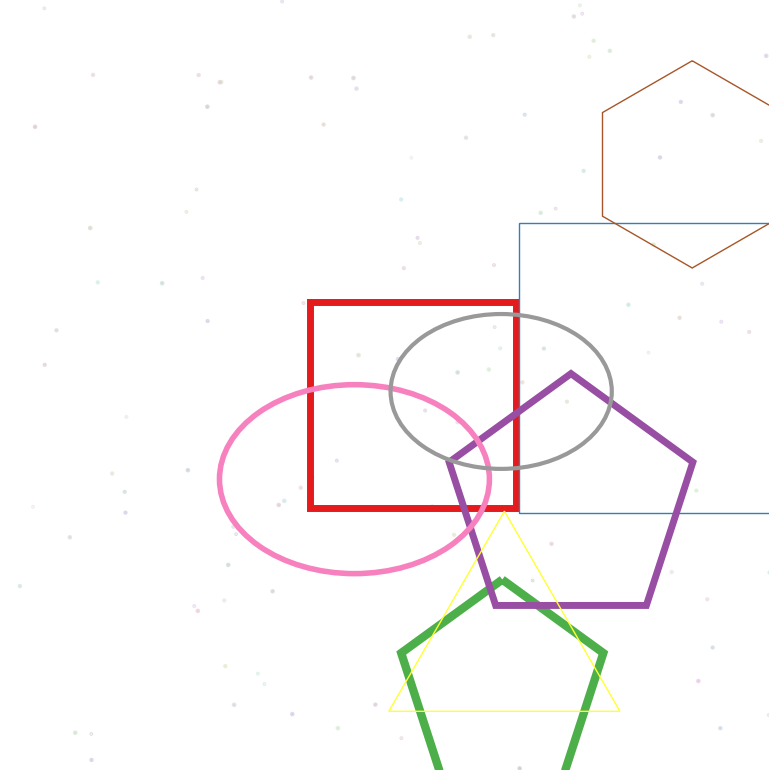[{"shape": "square", "thickness": 2.5, "radius": 0.67, "center": [0.536, 0.474]}, {"shape": "square", "thickness": 0.5, "radius": 0.94, "center": [0.862, 0.522]}, {"shape": "pentagon", "thickness": 3, "radius": 0.69, "center": [0.652, 0.109]}, {"shape": "pentagon", "thickness": 2.5, "radius": 0.83, "center": [0.742, 0.348]}, {"shape": "triangle", "thickness": 0.5, "radius": 0.87, "center": [0.655, 0.163]}, {"shape": "hexagon", "thickness": 0.5, "radius": 0.67, "center": [0.899, 0.787]}, {"shape": "oval", "thickness": 2, "radius": 0.88, "center": [0.46, 0.378]}, {"shape": "oval", "thickness": 1.5, "radius": 0.72, "center": [0.651, 0.492]}]